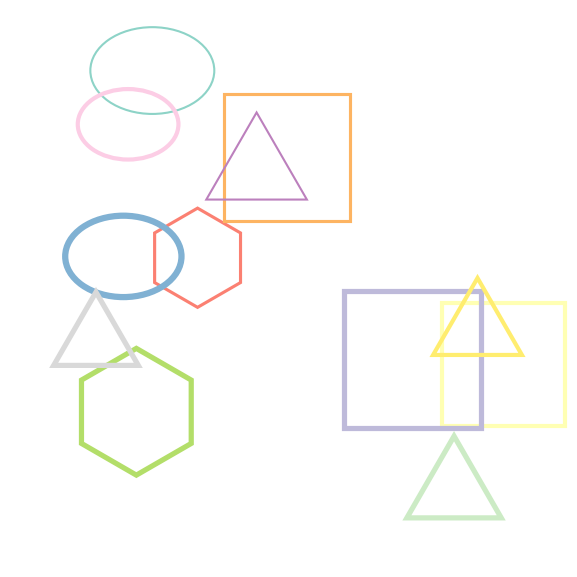[{"shape": "oval", "thickness": 1, "radius": 0.54, "center": [0.264, 0.877]}, {"shape": "square", "thickness": 2, "radius": 0.53, "center": [0.872, 0.368]}, {"shape": "square", "thickness": 2.5, "radius": 0.59, "center": [0.714, 0.377]}, {"shape": "hexagon", "thickness": 1.5, "radius": 0.43, "center": [0.342, 0.553]}, {"shape": "oval", "thickness": 3, "radius": 0.5, "center": [0.214, 0.555]}, {"shape": "square", "thickness": 1.5, "radius": 0.55, "center": [0.497, 0.727]}, {"shape": "hexagon", "thickness": 2.5, "radius": 0.55, "center": [0.236, 0.286]}, {"shape": "oval", "thickness": 2, "radius": 0.44, "center": [0.222, 0.784]}, {"shape": "triangle", "thickness": 2.5, "radius": 0.42, "center": [0.166, 0.409]}, {"shape": "triangle", "thickness": 1, "radius": 0.5, "center": [0.444, 0.704]}, {"shape": "triangle", "thickness": 2.5, "radius": 0.47, "center": [0.786, 0.15]}, {"shape": "triangle", "thickness": 2, "radius": 0.44, "center": [0.827, 0.429]}]